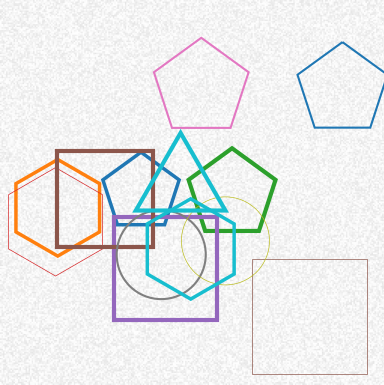[{"shape": "pentagon", "thickness": 1.5, "radius": 0.61, "center": [0.89, 0.768]}, {"shape": "pentagon", "thickness": 2.5, "radius": 0.52, "center": [0.366, 0.501]}, {"shape": "hexagon", "thickness": 2.5, "radius": 0.63, "center": [0.15, 0.46]}, {"shape": "pentagon", "thickness": 3, "radius": 0.59, "center": [0.603, 0.496]}, {"shape": "hexagon", "thickness": 0.5, "radius": 0.7, "center": [0.144, 0.424]}, {"shape": "square", "thickness": 3, "radius": 0.67, "center": [0.429, 0.304]}, {"shape": "square", "thickness": 0.5, "radius": 0.75, "center": [0.804, 0.177]}, {"shape": "square", "thickness": 3, "radius": 0.62, "center": [0.273, 0.483]}, {"shape": "pentagon", "thickness": 1.5, "radius": 0.65, "center": [0.523, 0.772]}, {"shape": "circle", "thickness": 1.5, "radius": 0.58, "center": [0.419, 0.339]}, {"shape": "circle", "thickness": 0.5, "radius": 0.57, "center": [0.586, 0.374]}, {"shape": "hexagon", "thickness": 2.5, "radius": 0.65, "center": [0.495, 0.353]}, {"shape": "triangle", "thickness": 3, "radius": 0.67, "center": [0.469, 0.52]}]